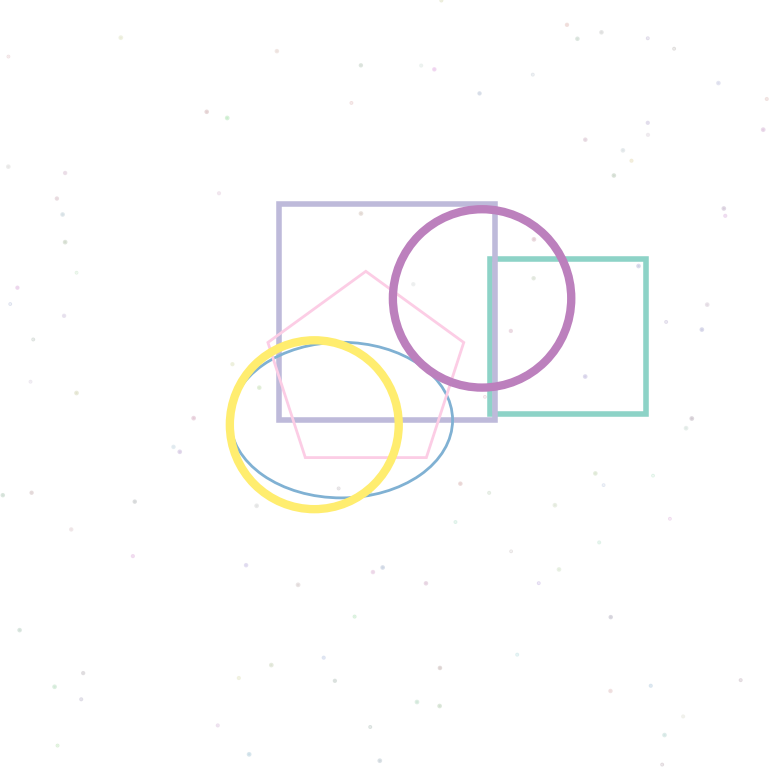[{"shape": "square", "thickness": 2, "radius": 0.5, "center": [0.738, 0.563]}, {"shape": "square", "thickness": 2, "radius": 0.7, "center": [0.503, 0.595]}, {"shape": "oval", "thickness": 1, "radius": 0.72, "center": [0.443, 0.454]}, {"shape": "pentagon", "thickness": 1, "radius": 0.67, "center": [0.475, 0.514]}, {"shape": "circle", "thickness": 3, "radius": 0.58, "center": [0.626, 0.612]}, {"shape": "circle", "thickness": 3, "radius": 0.55, "center": [0.408, 0.448]}]